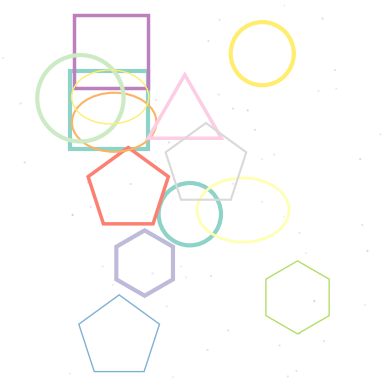[{"shape": "square", "thickness": 3, "radius": 0.51, "center": [0.283, 0.714]}, {"shape": "circle", "thickness": 3, "radius": 0.4, "center": [0.493, 0.444]}, {"shape": "oval", "thickness": 2, "radius": 0.6, "center": [0.631, 0.454]}, {"shape": "hexagon", "thickness": 3, "radius": 0.42, "center": [0.376, 0.317]}, {"shape": "pentagon", "thickness": 2.5, "radius": 0.55, "center": [0.333, 0.507]}, {"shape": "pentagon", "thickness": 1, "radius": 0.55, "center": [0.31, 0.124]}, {"shape": "oval", "thickness": 1.5, "radius": 0.55, "center": [0.297, 0.682]}, {"shape": "hexagon", "thickness": 1, "radius": 0.47, "center": [0.773, 0.228]}, {"shape": "triangle", "thickness": 2.5, "radius": 0.55, "center": [0.48, 0.696]}, {"shape": "pentagon", "thickness": 1.5, "radius": 0.55, "center": [0.535, 0.57]}, {"shape": "square", "thickness": 2.5, "radius": 0.48, "center": [0.288, 0.866]}, {"shape": "circle", "thickness": 3, "radius": 0.56, "center": [0.209, 0.745]}, {"shape": "circle", "thickness": 3, "radius": 0.41, "center": [0.681, 0.861]}, {"shape": "oval", "thickness": 1, "radius": 0.5, "center": [0.286, 0.748]}]